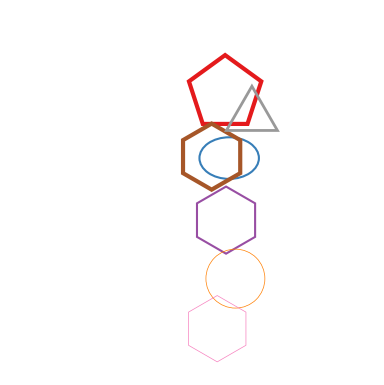[{"shape": "pentagon", "thickness": 3, "radius": 0.49, "center": [0.585, 0.758]}, {"shape": "oval", "thickness": 1.5, "radius": 0.39, "center": [0.595, 0.589]}, {"shape": "hexagon", "thickness": 1.5, "radius": 0.44, "center": [0.587, 0.428]}, {"shape": "circle", "thickness": 0.5, "radius": 0.38, "center": [0.611, 0.276]}, {"shape": "hexagon", "thickness": 3, "radius": 0.43, "center": [0.55, 0.593]}, {"shape": "hexagon", "thickness": 0.5, "radius": 0.43, "center": [0.564, 0.146]}, {"shape": "triangle", "thickness": 2, "radius": 0.38, "center": [0.654, 0.699]}]